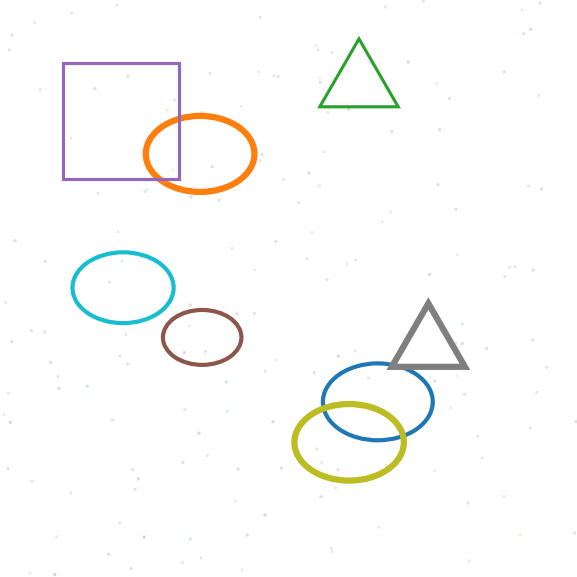[{"shape": "oval", "thickness": 2, "radius": 0.48, "center": [0.654, 0.303]}, {"shape": "oval", "thickness": 3, "radius": 0.47, "center": [0.347, 0.733]}, {"shape": "triangle", "thickness": 1.5, "radius": 0.39, "center": [0.622, 0.853]}, {"shape": "square", "thickness": 1.5, "radius": 0.5, "center": [0.21, 0.79]}, {"shape": "oval", "thickness": 2, "radius": 0.34, "center": [0.35, 0.415]}, {"shape": "triangle", "thickness": 3, "radius": 0.37, "center": [0.742, 0.401]}, {"shape": "oval", "thickness": 3, "radius": 0.47, "center": [0.605, 0.233]}, {"shape": "oval", "thickness": 2, "radius": 0.44, "center": [0.213, 0.501]}]